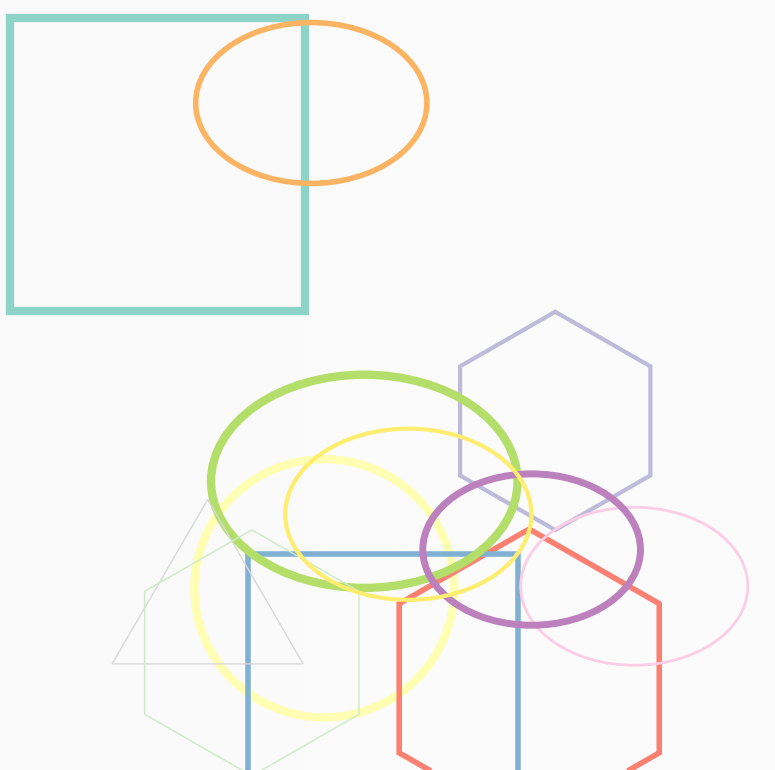[{"shape": "square", "thickness": 3, "radius": 0.95, "center": [0.203, 0.787]}, {"shape": "circle", "thickness": 3, "radius": 0.84, "center": [0.418, 0.236]}, {"shape": "hexagon", "thickness": 1.5, "radius": 0.71, "center": [0.716, 0.453]}, {"shape": "hexagon", "thickness": 2, "radius": 0.97, "center": [0.683, 0.119]}, {"shape": "square", "thickness": 2, "radius": 0.87, "center": [0.494, 0.107]}, {"shape": "oval", "thickness": 2, "radius": 0.75, "center": [0.402, 0.866]}, {"shape": "oval", "thickness": 3, "radius": 0.99, "center": [0.47, 0.375]}, {"shape": "oval", "thickness": 1, "radius": 0.73, "center": [0.818, 0.239]}, {"shape": "triangle", "thickness": 0.5, "radius": 0.71, "center": [0.268, 0.209]}, {"shape": "oval", "thickness": 2.5, "radius": 0.7, "center": [0.686, 0.286]}, {"shape": "hexagon", "thickness": 0.5, "radius": 0.8, "center": [0.325, 0.152]}, {"shape": "oval", "thickness": 1.5, "radius": 0.79, "center": [0.527, 0.332]}]